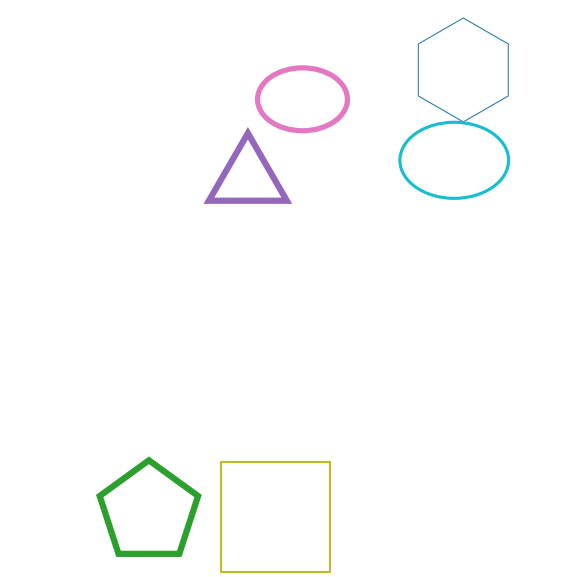[{"shape": "hexagon", "thickness": 0.5, "radius": 0.45, "center": [0.802, 0.878]}, {"shape": "pentagon", "thickness": 3, "radius": 0.45, "center": [0.258, 0.113]}, {"shape": "triangle", "thickness": 3, "radius": 0.39, "center": [0.429, 0.691]}, {"shape": "oval", "thickness": 2.5, "radius": 0.39, "center": [0.524, 0.827]}, {"shape": "square", "thickness": 1, "radius": 0.47, "center": [0.477, 0.103]}, {"shape": "oval", "thickness": 1.5, "radius": 0.47, "center": [0.787, 0.722]}]